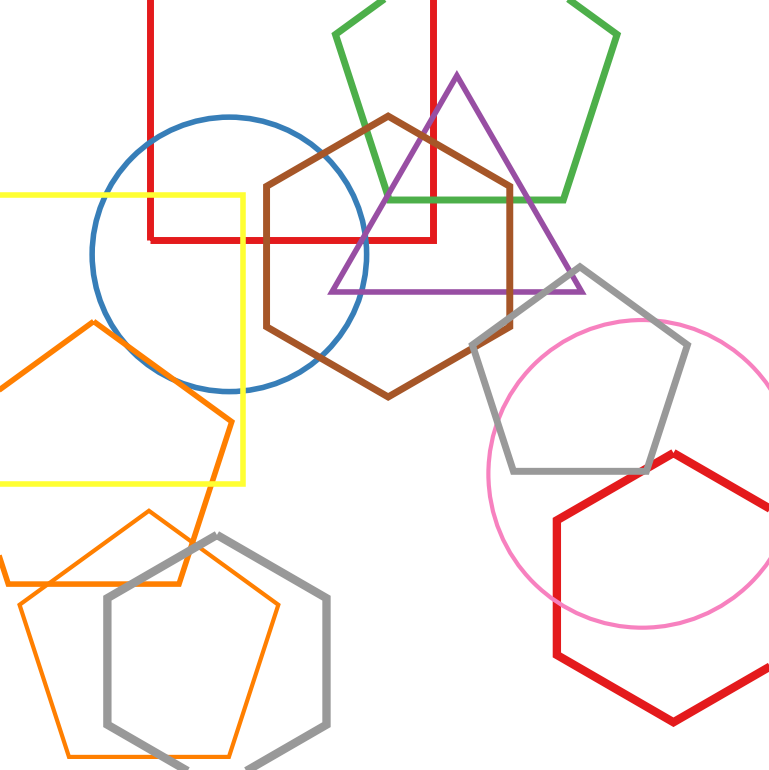[{"shape": "square", "thickness": 2.5, "radius": 0.92, "center": [0.379, 0.873]}, {"shape": "hexagon", "thickness": 3, "radius": 0.87, "center": [0.875, 0.237]}, {"shape": "circle", "thickness": 2, "radius": 0.89, "center": [0.298, 0.67]}, {"shape": "pentagon", "thickness": 2.5, "radius": 0.96, "center": [0.619, 0.896]}, {"shape": "triangle", "thickness": 2, "radius": 0.94, "center": [0.593, 0.714]}, {"shape": "pentagon", "thickness": 1.5, "radius": 0.88, "center": [0.193, 0.16]}, {"shape": "pentagon", "thickness": 2, "radius": 0.94, "center": [0.122, 0.394]}, {"shape": "square", "thickness": 2, "radius": 0.94, "center": [0.128, 0.559]}, {"shape": "hexagon", "thickness": 2.5, "radius": 0.91, "center": [0.504, 0.667]}, {"shape": "circle", "thickness": 1.5, "radius": 1.0, "center": [0.834, 0.385]}, {"shape": "pentagon", "thickness": 2.5, "radius": 0.73, "center": [0.753, 0.507]}, {"shape": "hexagon", "thickness": 3, "radius": 0.82, "center": [0.282, 0.141]}]